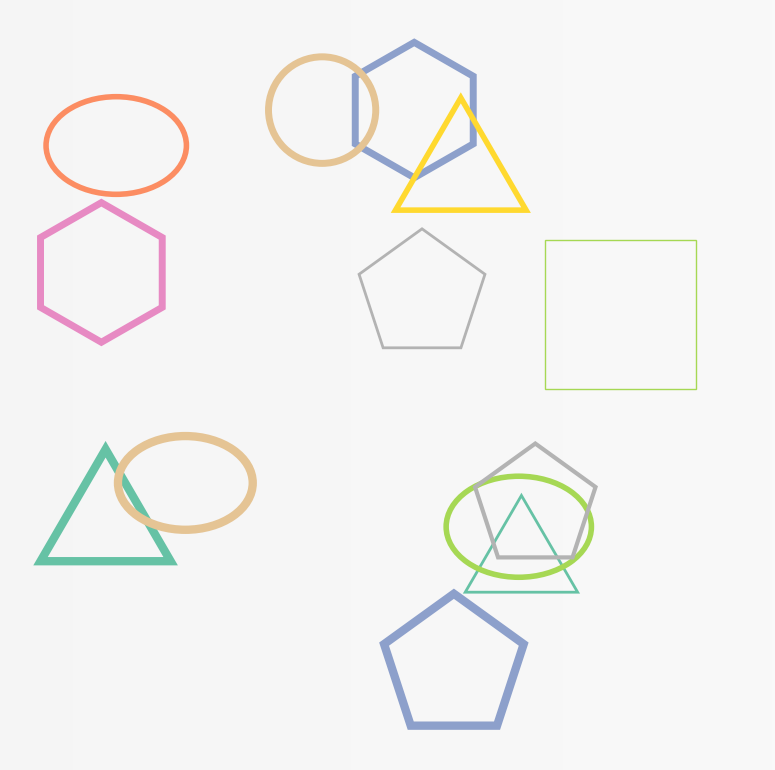[{"shape": "triangle", "thickness": 1, "radius": 0.42, "center": [0.673, 0.273]}, {"shape": "triangle", "thickness": 3, "radius": 0.48, "center": [0.136, 0.32]}, {"shape": "oval", "thickness": 2, "radius": 0.45, "center": [0.15, 0.811]}, {"shape": "hexagon", "thickness": 2.5, "radius": 0.44, "center": [0.534, 0.857]}, {"shape": "pentagon", "thickness": 3, "radius": 0.47, "center": [0.586, 0.134]}, {"shape": "hexagon", "thickness": 2.5, "radius": 0.45, "center": [0.131, 0.646]}, {"shape": "square", "thickness": 0.5, "radius": 0.48, "center": [0.8, 0.592]}, {"shape": "oval", "thickness": 2, "radius": 0.47, "center": [0.669, 0.316]}, {"shape": "triangle", "thickness": 2, "radius": 0.49, "center": [0.595, 0.776]}, {"shape": "oval", "thickness": 3, "radius": 0.43, "center": [0.239, 0.373]}, {"shape": "circle", "thickness": 2.5, "radius": 0.35, "center": [0.416, 0.857]}, {"shape": "pentagon", "thickness": 1.5, "radius": 0.41, "center": [0.691, 0.342]}, {"shape": "pentagon", "thickness": 1, "radius": 0.43, "center": [0.545, 0.617]}]